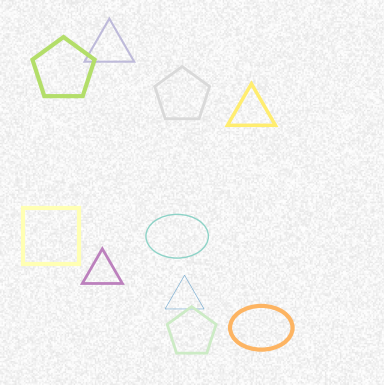[{"shape": "oval", "thickness": 1, "radius": 0.41, "center": [0.46, 0.386]}, {"shape": "square", "thickness": 3, "radius": 0.36, "center": [0.133, 0.386]}, {"shape": "triangle", "thickness": 1.5, "radius": 0.37, "center": [0.284, 0.877]}, {"shape": "triangle", "thickness": 0.5, "radius": 0.29, "center": [0.479, 0.227]}, {"shape": "oval", "thickness": 3, "radius": 0.41, "center": [0.679, 0.149]}, {"shape": "pentagon", "thickness": 3, "radius": 0.42, "center": [0.165, 0.819]}, {"shape": "pentagon", "thickness": 2, "radius": 0.37, "center": [0.473, 0.752]}, {"shape": "triangle", "thickness": 2, "radius": 0.3, "center": [0.266, 0.294]}, {"shape": "pentagon", "thickness": 2, "radius": 0.33, "center": [0.498, 0.137]}, {"shape": "triangle", "thickness": 2.5, "radius": 0.36, "center": [0.653, 0.711]}]